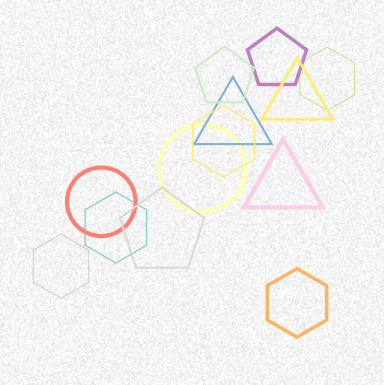[{"shape": "hexagon", "thickness": 1, "radius": 0.46, "center": [0.301, 0.409]}, {"shape": "circle", "thickness": 3, "radius": 0.56, "center": [0.526, 0.563]}, {"shape": "hexagon", "thickness": 0.5, "radius": 0.42, "center": [0.158, 0.308]}, {"shape": "circle", "thickness": 3, "radius": 0.45, "center": [0.263, 0.476]}, {"shape": "triangle", "thickness": 1.5, "radius": 0.58, "center": [0.605, 0.684]}, {"shape": "hexagon", "thickness": 2.5, "radius": 0.45, "center": [0.771, 0.213]}, {"shape": "hexagon", "thickness": 0.5, "radius": 0.41, "center": [0.85, 0.795]}, {"shape": "triangle", "thickness": 3, "radius": 0.59, "center": [0.735, 0.52]}, {"shape": "pentagon", "thickness": 1.5, "radius": 0.58, "center": [0.421, 0.398]}, {"shape": "pentagon", "thickness": 2.5, "radius": 0.4, "center": [0.719, 0.846]}, {"shape": "pentagon", "thickness": 1.5, "radius": 0.4, "center": [0.583, 0.799]}, {"shape": "hexagon", "thickness": 1, "radius": 0.46, "center": [0.581, 0.633]}, {"shape": "triangle", "thickness": 2, "radius": 0.53, "center": [0.772, 0.744]}]